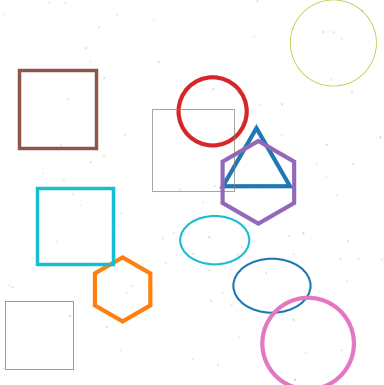[{"shape": "oval", "thickness": 1.5, "radius": 0.5, "center": [0.706, 0.258]}, {"shape": "triangle", "thickness": 3, "radius": 0.5, "center": [0.666, 0.567]}, {"shape": "hexagon", "thickness": 3, "radius": 0.42, "center": [0.318, 0.248]}, {"shape": "square", "thickness": 0.5, "radius": 0.45, "center": [0.101, 0.13]}, {"shape": "circle", "thickness": 3, "radius": 0.44, "center": [0.552, 0.711]}, {"shape": "hexagon", "thickness": 3, "radius": 0.54, "center": [0.671, 0.526]}, {"shape": "square", "thickness": 2.5, "radius": 0.5, "center": [0.15, 0.717]}, {"shape": "circle", "thickness": 3, "radius": 0.59, "center": [0.8, 0.108]}, {"shape": "square", "thickness": 0.5, "radius": 0.53, "center": [0.502, 0.61]}, {"shape": "circle", "thickness": 0.5, "radius": 0.56, "center": [0.866, 0.888]}, {"shape": "square", "thickness": 2.5, "radius": 0.49, "center": [0.195, 0.413]}, {"shape": "oval", "thickness": 1.5, "radius": 0.45, "center": [0.558, 0.376]}]